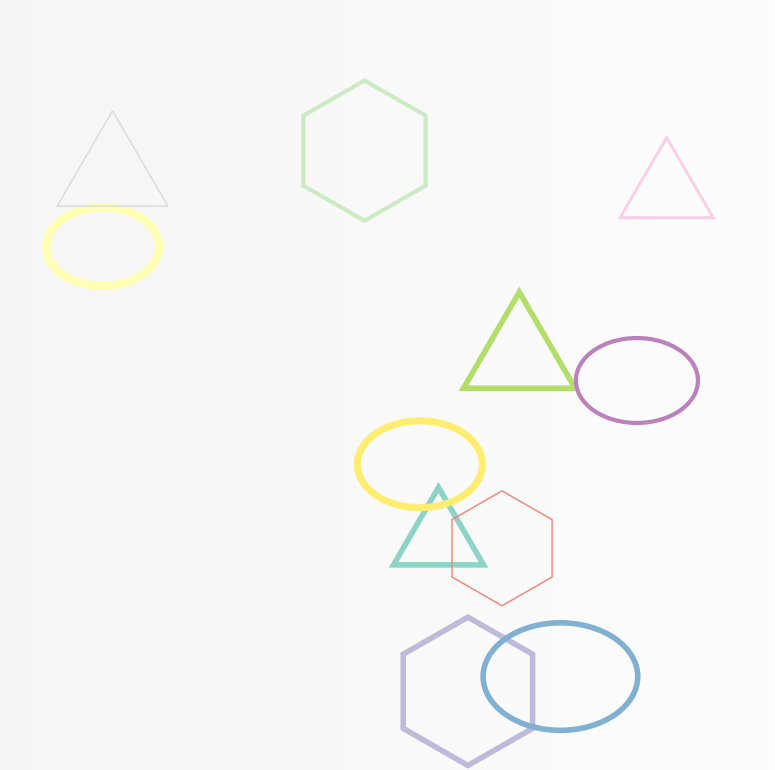[{"shape": "triangle", "thickness": 2, "radius": 0.34, "center": [0.566, 0.3]}, {"shape": "oval", "thickness": 3, "radius": 0.36, "center": [0.133, 0.68]}, {"shape": "hexagon", "thickness": 2, "radius": 0.48, "center": [0.604, 0.102]}, {"shape": "hexagon", "thickness": 0.5, "radius": 0.37, "center": [0.648, 0.288]}, {"shape": "oval", "thickness": 2, "radius": 0.5, "center": [0.723, 0.121]}, {"shape": "triangle", "thickness": 2, "radius": 0.42, "center": [0.67, 0.537]}, {"shape": "triangle", "thickness": 1, "radius": 0.35, "center": [0.86, 0.752]}, {"shape": "triangle", "thickness": 0.5, "radius": 0.41, "center": [0.145, 0.774]}, {"shape": "oval", "thickness": 1.5, "radius": 0.39, "center": [0.822, 0.506]}, {"shape": "hexagon", "thickness": 1.5, "radius": 0.46, "center": [0.47, 0.804]}, {"shape": "oval", "thickness": 2.5, "radius": 0.4, "center": [0.542, 0.397]}]